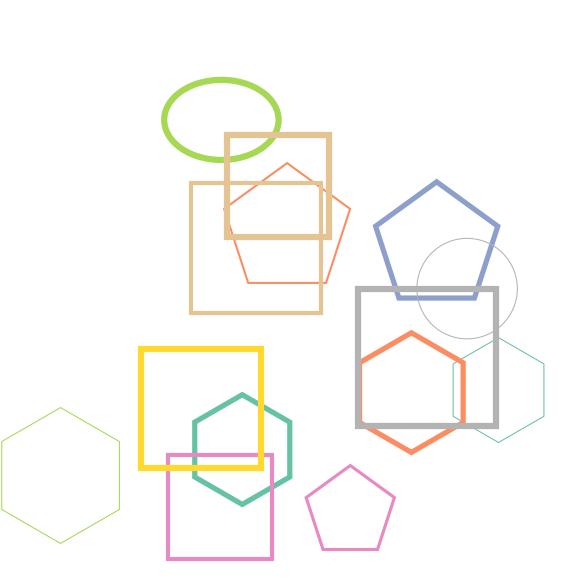[{"shape": "hexagon", "thickness": 0.5, "radius": 0.45, "center": [0.863, 0.324]}, {"shape": "hexagon", "thickness": 2.5, "radius": 0.48, "center": [0.419, 0.221]}, {"shape": "hexagon", "thickness": 2.5, "radius": 0.52, "center": [0.712, 0.319]}, {"shape": "pentagon", "thickness": 1, "radius": 0.57, "center": [0.497, 0.602]}, {"shape": "pentagon", "thickness": 2.5, "radius": 0.56, "center": [0.756, 0.573]}, {"shape": "square", "thickness": 2, "radius": 0.45, "center": [0.382, 0.121]}, {"shape": "pentagon", "thickness": 1.5, "radius": 0.4, "center": [0.607, 0.113]}, {"shape": "hexagon", "thickness": 0.5, "radius": 0.59, "center": [0.105, 0.176]}, {"shape": "oval", "thickness": 3, "radius": 0.5, "center": [0.383, 0.792]}, {"shape": "square", "thickness": 3, "radius": 0.52, "center": [0.348, 0.292]}, {"shape": "square", "thickness": 3, "radius": 0.44, "center": [0.481, 0.677]}, {"shape": "square", "thickness": 2, "radius": 0.56, "center": [0.443, 0.57]}, {"shape": "square", "thickness": 3, "radius": 0.6, "center": [0.739, 0.38]}, {"shape": "circle", "thickness": 0.5, "radius": 0.43, "center": [0.809, 0.499]}]